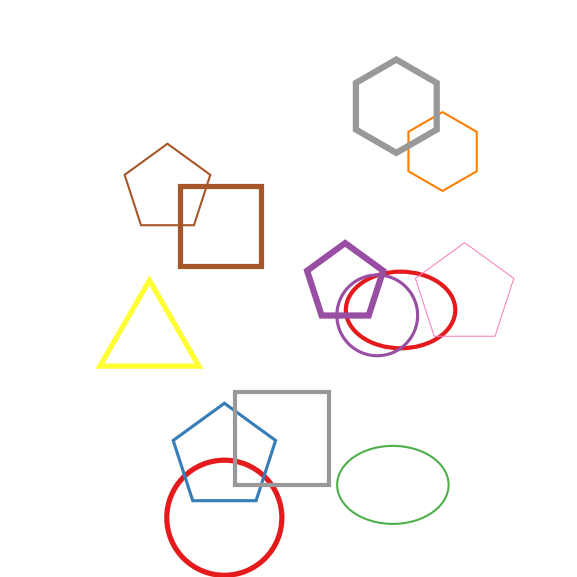[{"shape": "circle", "thickness": 2.5, "radius": 0.5, "center": [0.388, 0.103]}, {"shape": "oval", "thickness": 2, "radius": 0.47, "center": [0.694, 0.462]}, {"shape": "pentagon", "thickness": 1.5, "radius": 0.47, "center": [0.389, 0.208]}, {"shape": "oval", "thickness": 1, "radius": 0.48, "center": [0.68, 0.159]}, {"shape": "circle", "thickness": 1.5, "radius": 0.35, "center": [0.653, 0.453]}, {"shape": "pentagon", "thickness": 3, "radius": 0.35, "center": [0.598, 0.509]}, {"shape": "hexagon", "thickness": 1, "radius": 0.34, "center": [0.766, 0.737]}, {"shape": "triangle", "thickness": 2.5, "radius": 0.49, "center": [0.259, 0.415]}, {"shape": "pentagon", "thickness": 1, "radius": 0.39, "center": [0.29, 0.672]}, {"shape": "square", "thickness": 2.5, "radius": 0.35, "center": [0.381, 0.608]}, {"shape": "pentagon", "thickness": 0.5, "radius": 0.45, "center": [0.805, 0.489]}, {"shape": "hexagon", "thickness": 3, "radius": 0.4, "center": [0.686, 0.815]}, {"shape": "square", "thickness": 2, "radius": 0.41, "center": [0.488, 0.24]}]